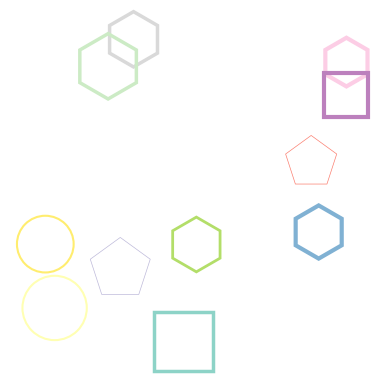[{"shape": "square", "thickness": 2.5, "radius": 0.38, "center": [0.477, 0.112]}, {"shape": "circle", "thickness": 1.5, "radius": 0.42, "center": [0.142, 0.2]}, {"shape": "pentagon", "thickness": 0.5, "radius": 0.41, "center": [0.312, 0.301]}, {"shape": "pentagon", "thickness": 0.5, "radius": 0.35, "center": [0.808, 0.578]}, {"shape": "hexagon", "thickness": 3, "radius": 0.35, "center": [0.828, 0.397]}, {"shape": "hexagon", "thickness": 2, "radius": 0.36, "center": [0.51, 0.365]}, {"shape": "hexagon", "thickness": 3, "radius": 0.32, "center": [0.9, 0.839]}, {"shape": "hexagon", "thickness": 2.5, "radius": 0.36, "center": [0.347, 0.898]}, {"shape": "square", "thickness": 3, "radius": 0.29, "center": [0.898, 0.754]}, {"shape": "hexagon", "thickness": 2.5, "radius": 0.42, "center": [0.281, 0.828]}, {"shape": "circle", "thickness": 1.5, "radius": 0.37, "center": [0.118, 0.366]}]